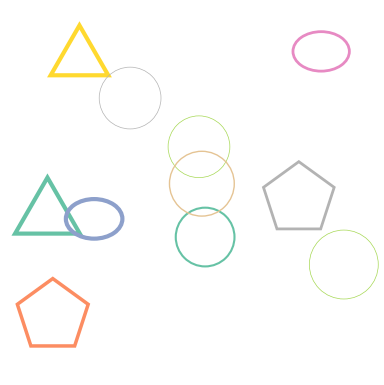[{"shape": "triangle", "thickness": 3, "radius": 0.49, "center": [0.123, 0.442]}, {"shape": "circle", "thickness": 1.5, "radius": 0.38, "center": [0.533, 0.384]}, {"shape": "pentagon", "thickness": 2.5, "radius": 0.48, "center": [0.137, 0.18]}, {"shape": "oval", "thickness": 3, "radius": 0.37, "center": [0.244, 0.432]}, {"shape": "oval", "thickness": 2, "radius": 0.37, "center": [0.834, 0.866]}, {"shape": "circle", "thickness": 0.5, "radius": 0.4, "center": [0.517, 0.619]}, {"shape": "circle", "thickness": 0.5, "radius": 0.45, "center": [0.893, 0.313]}, {"shape": "triangle", "thickness": 3, "radius": 0.43, "center": [0.206, 0.848]}, {"shape": "circle", "thickness": 1, "radius": 0.42, "center": [0.524, 0.523]}, {"shape": "circle", "thickness": 0.5, "radius": 0.4, "center": [0.338, 0.745]}, {"shape": "pentagon", "thickness": 2, "radius": 0.48, "center": [0.776, 0.484]}]